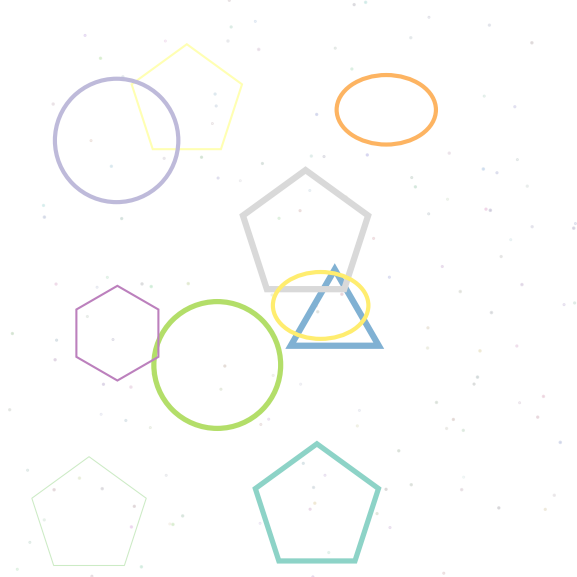[{"shape": "pentagon", "thickness": 2.5, "radius": 0.56, "center": [0.549, 0.118]}, {"shape": "pentagon", "thickness": 1, "radius": 0.5, "center": [0.324, 0.822]}, {"shape": "circle", "thickness": 2, "radius": 0.53, "center": [0.202, 0.756]}, {"shape": "triangle", "thickness": 3, "radius": 0.44, "center": [0.58, 0.444]}, {"shape": "oval", "thickness": 2, "radius": 0.43, "center": [0.669, 0.809]}, {"shape": "circle", "thickness": 2.5, "radius": 0.55, "center": [0.376, 0.367]}, {"shape": "pentagon", "thickness": 3, "radius": 0.57, "center": [0.529, 0.591]}, {"shape": "hexagon", "thickness": 1, "radius": 0.41, "center": [0.203, 0.422]}, {"shape": "pentagon", "thickness": 0.5, "radius": 0.52, "center": [0.154, 0.104]}, {"shape": "oval", "thickness": 2, "radius": 0.41, "center": [0.555, 0.47]}]